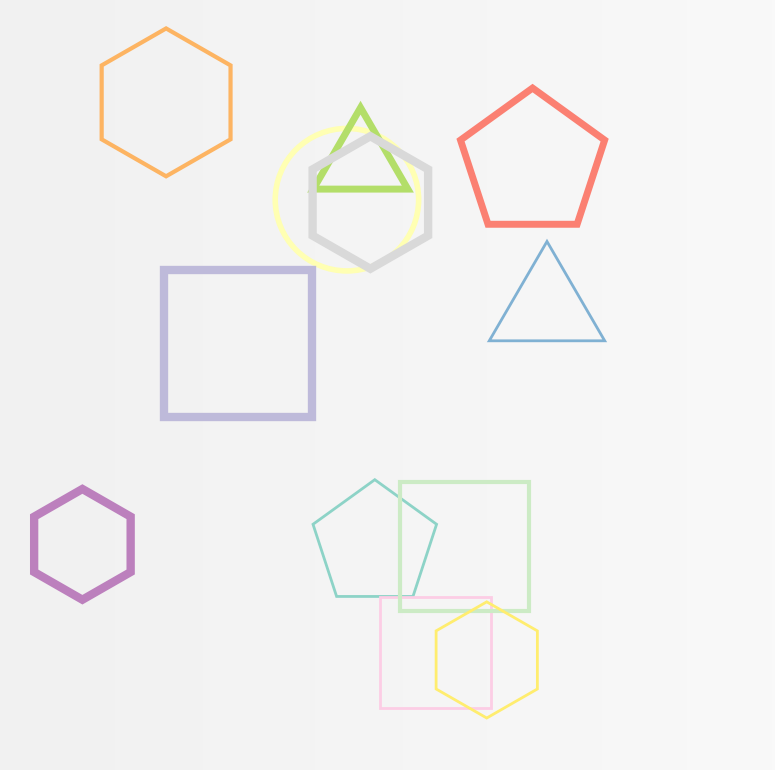[{"shape": "pentagon", "thickness": 1, "radius": 0.42, "center": [0.484, 0.293]}, {"shape": "circle", "thickness": 2, "radius": 0.46, "center": [0.448, 0.741]}, {"shape": "square", "thickness": 3, "radius": 0.48, "center": [0.307, 0.554]}, {"shape": "pentagon", "thickness": 2.5, "radius": 0.49, "center": [0.687, 0.788]}, {"shape": "triangle", "thickness": 1, "radius": 0.43, "center": [0.706, 0.6]}, {"shape": "hexagon", "thickness": 1.5, "radius": 0.48, "center": [0.214, 0.867]}, {"shape": "triangle", "thickness": 2.5, "radius": 0.35, "center": [0.465, 0.79]}, {"shape": "square", "thickness": 1, "radius": 0.36, "center": [0.562, 0.152]}, {"shape": "hexagon", "thickness": 3, "radius": 0.43, "center": [0.478, 0.737]}, {"shape": "hexagon", "thickness": 3, "radius": 0.36, "center": [0.106, 0.293]}, {"shape": "square", "thickness": 1.5, "radius": 0.42, "center": [0.599, 0.29]}, {"shape": "hexagon", "thickness": 1, "radius": 0.38, "center": [0.628, 0.143]}]